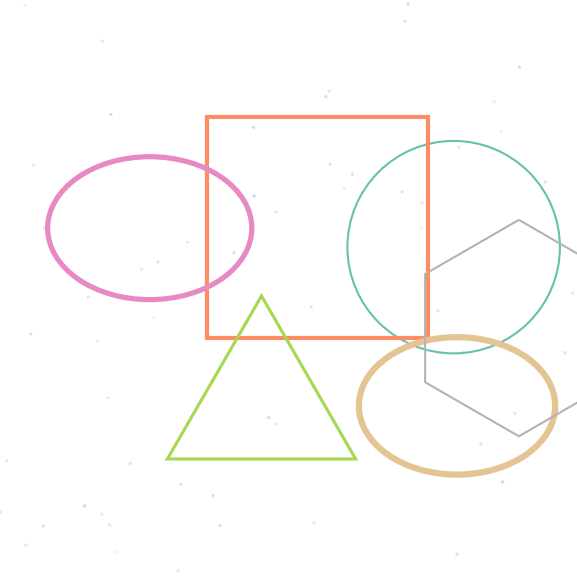[{"shape": "circle", "thickness": 1, "radius": 0.92, "center": [0.786, 0.571]}, {"shape": "square", "thickness": 2, "radius": 0.96, "center": [0.549, 0.606]}, {"shape": "oval", "thickness": 2.5, "radius": 0.88, "center": [0.259, 0.604]}, {"shape": "triangle", "thickness": 1.5, "radius": 0.94, "center": [0.453, 0.298]}, {"shape": "oval", "thickness": 3, "radius": 0.85, "center": [0.791, 0.296]}, {"shape": "hexagon", "thickness": 1, "radius": 0.94, "center": [0.898, 0.431]}]